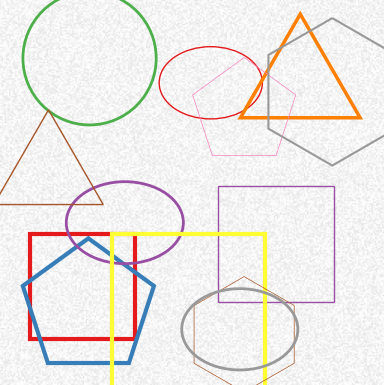[{"shape": "square", "thickness": 3, "radius": 0.68, "center": [0.214, 0.255]}, {"shape": "oval", "thickness": 1, "radius": 0.67, "center": [0.547, 0.785]}, {"shape": "pentagon", "thickness": 3, "radius": 0.9, "center": [0.23, 0.202]}, {"shape": "circle", "thickness": 2, "radius": 0.87, "center": [0.233, 0.849]}, {"shape": "oval", "thickness": 2, "radius": 0.76, "center": [0.324, 0.422]}, {"shape": "square", "thickness": 1, "radius": 0.75, "center": [0.717, 0.366]}, {"shape": "triangle", "thickness": 2.5, "radius": 0.9, "center": [0.78, 0.784]}, {"shape": "square", "thickness": 3, "radius": 0.99, "center": [0.49, 0.194]}, {"shape": "triangle", "thickness": 1, "radius": 0.82, "center": [0.126, 0.551]}, {"shape": "hexagon", "thickness": 0.5, "radius": 0.75, "center": [0.634, 0.131]}, {"shape": "pentagon", "thickness": 0.5, "radius": 0.7, "center": [0.634, 0.71]}, {"shape": "oval", "thickness": 2, "radius": 0.75, "center": [0.623, 0.145]}, {"shape": "hexagon", "thickness": 1.5, "radius": 0.96, "center": [0.863, 0.761]}]